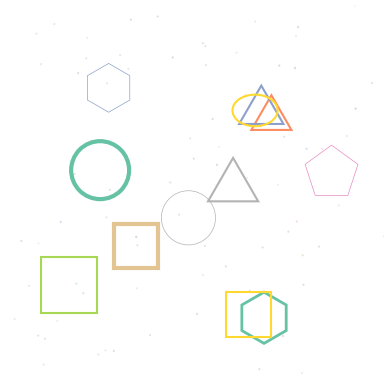[{"shape": "circle", "thickness": 3, "radius": 0.38, "center": [0.26, 0.558]}, {"shape": "hexagon", "thickness": 2, "radius": 0.33, "center": [0.686, 0.175]}, {"shape": "triangle", "thickness": 1.5, "radius": 0.3, "center": [0.705, 0.693]}, {"shape": "triangle", "thickness": 1.5, "radius": 0.33, "center": [0.679, 0.711]}, {"shape": "hexagon", "thickness": 0.5, "radius": 0.32, "center": [0.282, 0.772]}, {"shape": "pentagon", "thickness": 0.5, "radius": 0.36, "center": [0.861, 0.551]}, {"shape": "square", "thickness": 1.5, "radius": 0.36, "center": [0.179, 0.26]}, {"shape": "oval", "thickness": 1.5, "radius": 0.29, "center": [0.662, 0.713]}, {"shape": "square", "thickness": 1.5, "radius": 0.29, "center": [0.646, 0.182]}, {"shape": "square", "thickness": 3, "radius": 0.29, "center": [0.352, 0.36]}, {"shape": "circle", "thickness": 0.5, "radius": 0.35, "center": [0.489, 0.434]}, {"shape": "triangle", "thickness": 1.5, "radius": 0.38, "center": [0.605, 0.515]}]